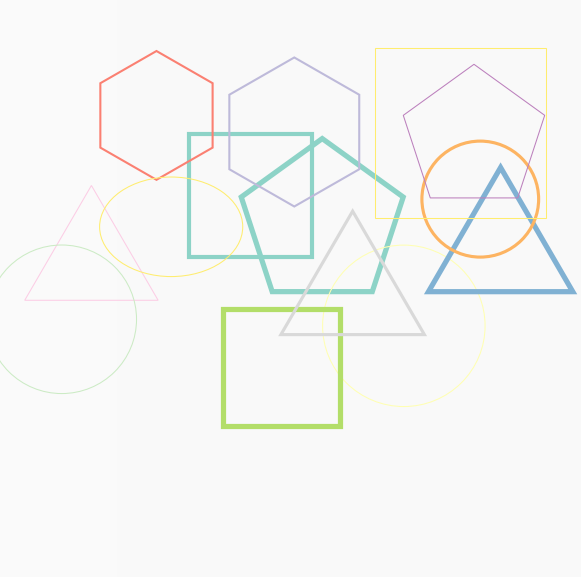[{"shape": "pentagon", "thickness": 2.5, "radius": 0.73, "center": [0.554, 0.613]}, {"shape": "square", "thickness": 2, "radius": 0.53, "center": [0.431, 0.661]}, {"shape": "circle", "thickness": 0.5, "radius": 0.7, "center": [0.695, 0.435]}, {"shape": "hexagon", "thickness": 1, "radius": 0.65, "center": [0.506, 0.771]}, {"shape": "hexagon", "thickness": 1, "radius": 0.56, "center": [0.269, 0.799]}, {"shape": "triangle", "thickness": 2.5, "radius": 0.72, "center": [0.861, 0.566]}, {"shape": "circle", "thickness": 1.5, "radius": 0.5, "center": [0.826, 0.654]}, {"shape": "square", "thickness": 2.5, "radius": 0.51, "center": [0.484, 0.363]}, {"shape": "triangle", "thickness": 0.5, "radius": 0.66, "center": [0.157, 0.545]}, {"shape": "triangle", "thickness": 1.5, "radius": 0.71, "center": [0.607, 0.491]}, {"shape": "pentagon", "thickness": 0.5, "radius": 0.64, "center": [0.815, 0.76]}, {"shape": "circle", "thickness": 0.5, "radius": 0.64, "center": [0.106, 0.446]}, {"shape": "oval", "thickness": 0.5, "radius": 0.62, "center": [0.294, 0.606]}, {"shape": "square", "thickness": 0.5, "radius": 0.74, "center": [0.792, 0.769]}]